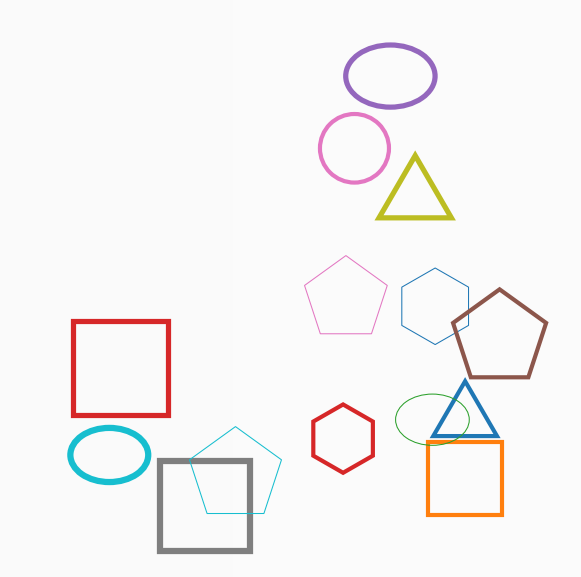[{"shape": "triangle", "thickness": 2, "radius": 0.32, "center": [0.8, 0.276]}, {"shape": "hexagon", "thickness": 0.5, "radius": 0.33, "center": [0.749, 0.469]}, {"shape": "square", "thickness": 2, "radius": 0.32, "center": [0.8, 0.171]}, {"shape": "oval", "thickness": 0.5, "radius": 0.32, "center": [0.744, 0.272]}, {"shape": "square", "thickness": 2.5, "radius": 0.41, "center": [0.207, 0.362]}, {"shape": "hexagon", "thickness": 2, "radius": 0.3, "center": [0.59, 0.24]}, {"shape": "oval", "thickness": 2.5, "radius": 0.38, "center": [0.672, 0.867]}, {"shape": "pentagon", "thickness": 2, "radius": 0.42, "center": [0.86, 0.414]}, {"shape": "pentagon", "thickness": 0.5, "radius": 0.37, "center": [0.595, 0.482]}, {"shape": "circle", "thickness": 2, "radius": 0.3, "center": [0.61, 0.742]}, {"shape": "square", "thickness": 3, "radius": 0.39, "center": [0.353, 0.123]}, {"shape": "triangle", "thickness": 2.5, "radius": 0.36, "center": [0.714, 0.658]}, {"shape": "pentagon", "thickness": 0.5, "radius": 0.42, "center": [0.405, 0.177]}, {"shape": "oval", "thickness": 3, "radius": 0.33, "center": [0.188, 0.211]}]